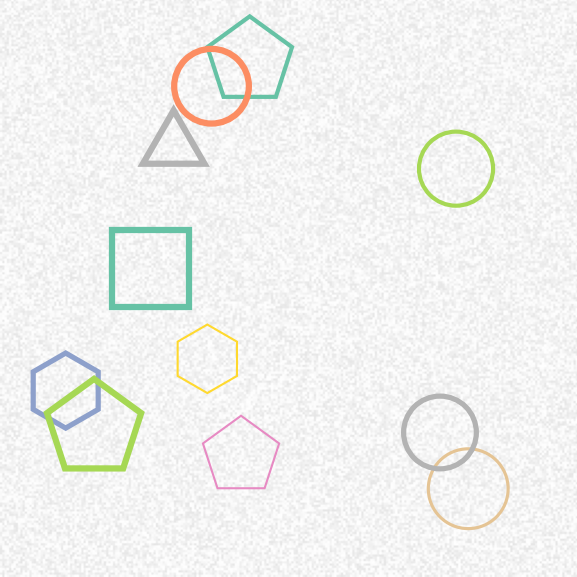[{"shape": "square", "thickness": 3, "radius": 0.34, "center": [0.26, 0.534]}, {"shape": "pentagon", "thickness": 2, "radius": 0.39, "center": [0.432, 0.894]}, {"shape": "circle", "thickness": 3, "radius": 0.32, "center": [0.366, 0.85]}, {"shape": "hexagon", "thickness": 2.5, "radius": 0.32, "center": [0.114, 0.323]}, {"shape": "pentagon", "thickness": 1, "radius": 0.35, "center": [0.417, 0.21]}, {"shape": "circle", "thickness": 2, "radius": 0.32, "center": [0.79, 0.707]}, {"shape": "pentagon", "thickness": 3, "radius": 0.43, "center": [0.163, 0.257]}, {"shape": "hexagon", "thickness": 1, "radius": 0.3, "center": [0.359, 0.378]}, {"shape": "circle", "thickness": 1.5, "radius": 0.35, "center": [0.811, 0.153]}, {"shape": "triangle", "thickness": 3, "radius": 0.31, "center": [0.301, 0.746]}, {"shape": "circle", "thickness": 2.5, "radius": 0.31, "center": [0.762, 0.25]}]